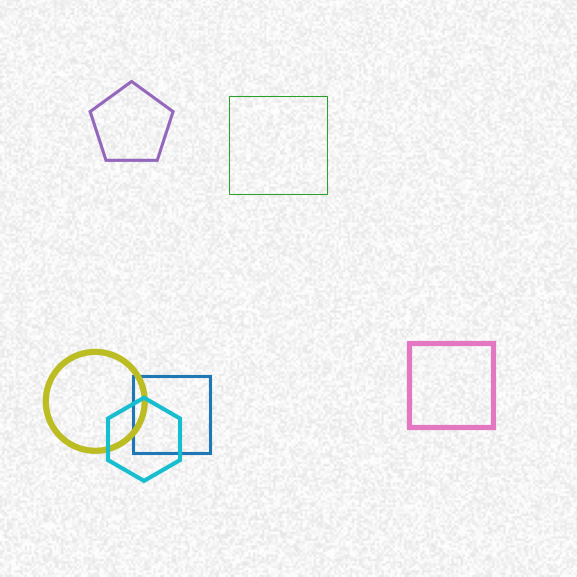[{"shape": "square", "thickness": 1.5, "radius": 0.33, "center": [0.297, 0.282]}, {"shape": "square", "thickness": 0.5, "radius": 0.42, "center": [0.481, 0.748]}, {"shape": "pentagon", "thickness": 1.5, "radius": 0.38, "center": [0.228, 0.783]}, {"shape": "square", "thickness": 2.5, "radius": 0.36, "center": [0.781, 0.332]}, {"shape": "circle", "thickness": 3, "radius": 0.43, "center": [0.165, 0.304]}, {"shape": "hexagon", "thickness": 2, "radius": 0.36, "center": [0.249, 0.238]}]